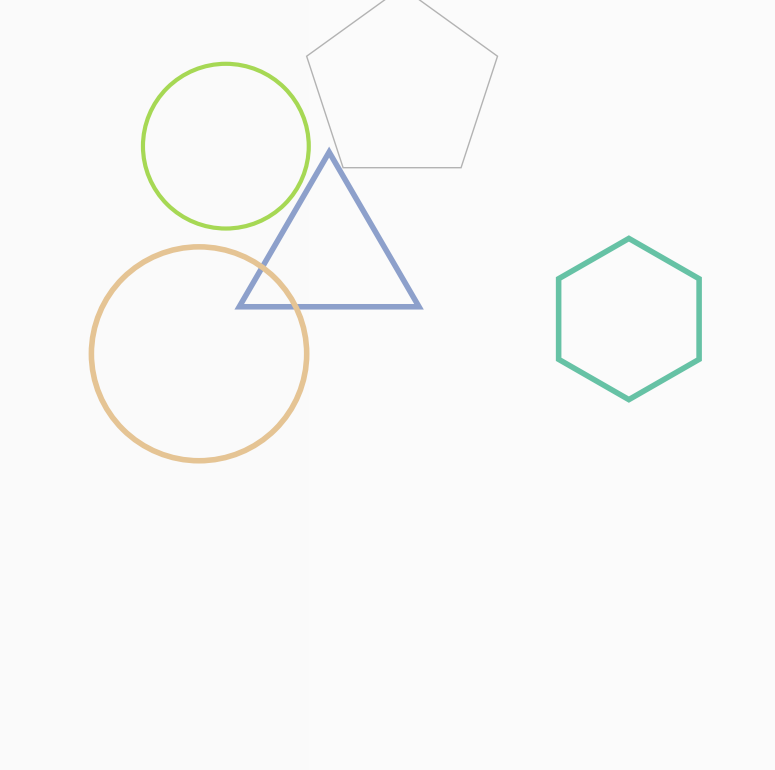[{"shape": "hexagon", "thickness": 2, "radius": 0.52, "center": [0.811, 0.586]}, {"shape": "triangle", "thickness": 2, "radius": 0.67, "center": [0.425, 0.669]}, {"shape": "circle", "thickness": 1.5, "radius": 0.53, "center": [0.291, 0.81]}, {"shape": "circle", "thickness": 2, "radius": 0.69, "center": [0.257, 0.541]}, {"shape": "pentagon", "thickness": 0.5, "radius": 0.65, "center": [0.519, 0.887]}]